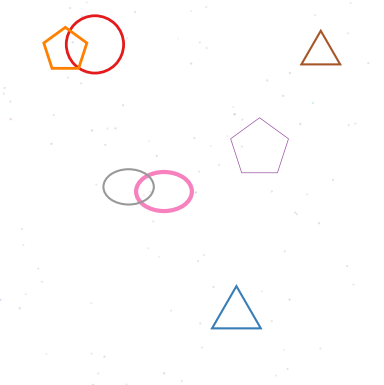[{"shape": "circle", "thickness": 2, "radius": 0.37, "center": [0.247, 0.885]}, {"shape": "triangle", "thickness": 1.5, "radius": 0.37, "center": [0.614, 0.184]}, {"shape": "pentagon", "thickness": 0.5, "radius": 0.39, "center": [0.674, 0.615]}, {"shape": "pentagon", "thickness": 2, "radius": 0.29, "center": [0.17, 0.87]}, {"shape": "triangle", "thickness": 1.5, "radius": 0.29, "center": [0.833, 0.862]}, {"shape": "oval", "thickness": 3, "radius": 0.36, "center": [0.426, 0.503]}, {"shape": "oval", "thickness": 1.5, "radius": 0.33, "center": [0.334, 0.515]}]